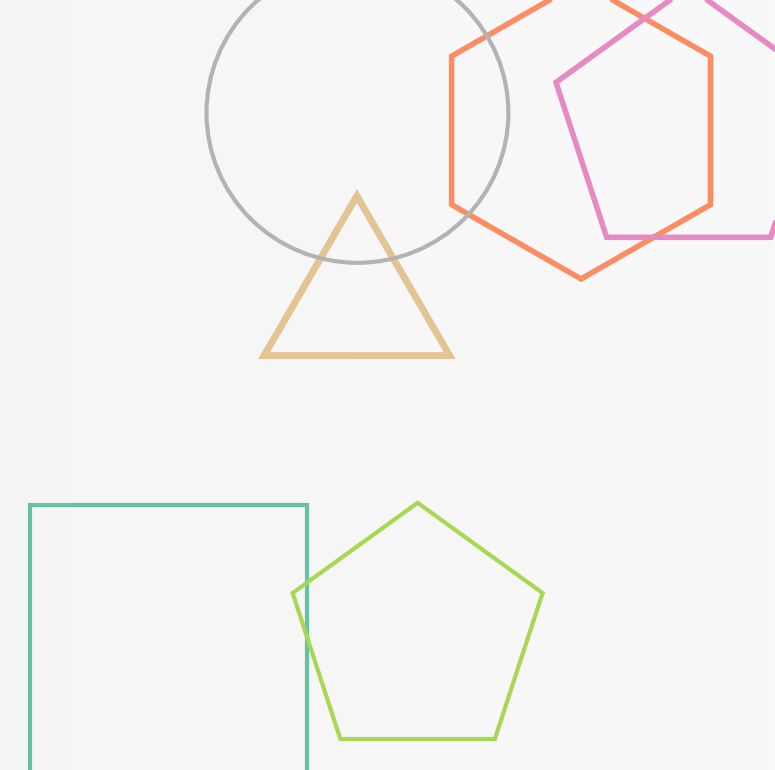[{"shape": "square", "thickness": 1.5, "radius": 0.89, "center": [0.217, 0.165]}, {"shape": "hexagon", "thickness": 2, "radius": 0.96, "center": [0.75, 0.831]}, {"shape": "pentagon", "thickness": 2, "radius": 0.9, "center": [0.889, 0.837]}, {"shape": "pentagon", "thickness": 1.5, "radius": 0.85, "center": [0.539, 0.177]}, {"shape": "triangle", "thickness": 2.5, "radius": 0.69, "center": [0.46, 0.607]}, {"shape": "circle", "thickness": 1.5, "radius": 0.97, "center": [0.461, 0.853]}]